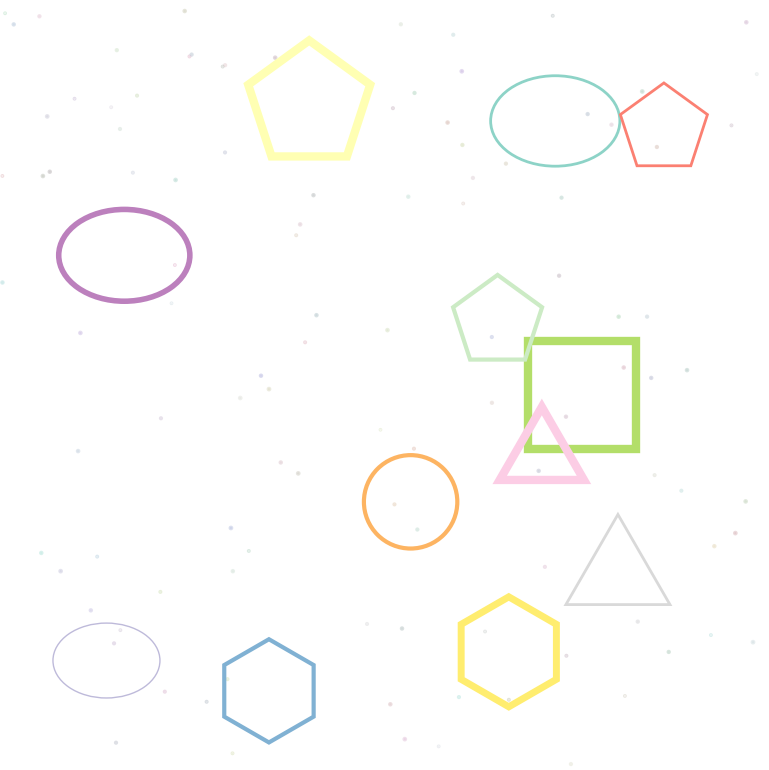[{"shape": "oval", "thickness": 1, "radius": 0.42, "center": [0.721, 0.843]}, {"shape": "pentagon", "thickness": 3, "radius": 0.42, "center": [0.402, 0.864]}, {"shape": "oval", "thickness": 0.5, "radius": 0.35, "center": [0.138, 0.142]}, {"shape": "pentagon", "thickness": 1, "radius": 0.3, "center": [0.862, 0.833]}, {"shape": "hexagon", "thickness": 1.5, "radius": 0.34, "center": [0.349, 0.103]}, {"shape": "circle", "thickness": 1.5, "radius": 0.3, "center": [0.533, 0.348]}, {"shape": "square", "thickness": 3, "radius": 0.35, "center": [0.756, 0.487]}, {"shape": "triangle", "thickness": 3, "radius": 0.32, "center": [0.704, 0.408]}, {"shape": "triangle", "thickness": 1, "radius": 0.39, "center": [0.803, 0.254]}, {"shape": "oval", "thickness": 2, "radius": 0.43, "center": [0.161, 0.668]}, {"shape": "pentagon", "thickness": 1.5, "radius": 0.3, "center": [0.646, 0.582]}, {"shape": "hexagon", "thickness": 2.5, "radius": 0.36, "center": [0.661, 0.153]}]